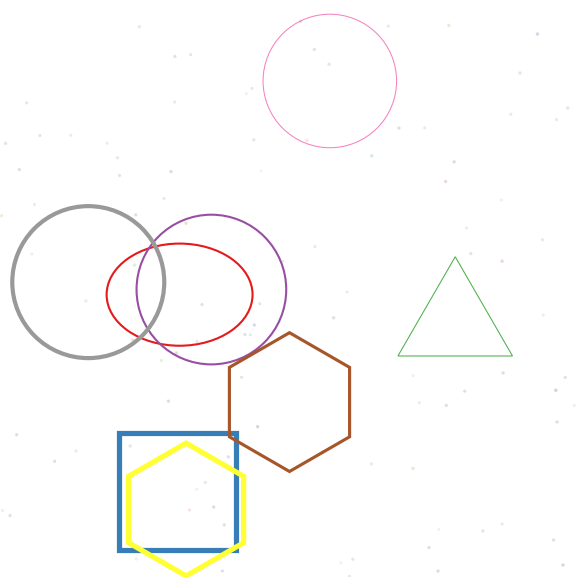[{"shape": "oval", "thickness": 1, "radius": 0.63, "center": [0.311, 0.489]}, {"shape": "square", "thickness": 2.5, "radius": 0.5, "center": [0.307, 0.148]}, {"shape": "triangle", "thickness": 0.5, "radius": 0.57, "center": [0.788, 0.44]}, {"shape": "circle", "thickness": 1, "radius": 0.65, "center": [0.366, 0.498]}, {"shape": "hexagon", "thickness": 2.5, "radius": 0.57, "center": [0.322, 0.117]}, {"shape": "hexagon", "thickness": 1.5, "radius": 0.6, "center": [0.501, 0.303]}, {"shape": "circle", "thickness": 0.5, "radius": 0.58, "center": [0.571, 0.859]}, {"shape": "circle", "thickness": 2, "radius": 0.66, "center": [0.153, 0.511]}]